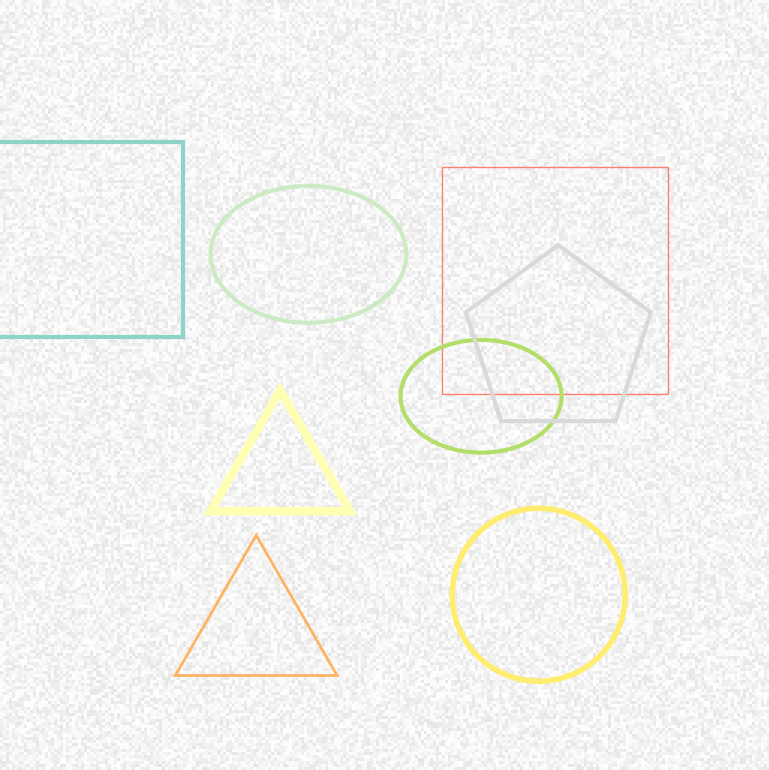[{"shape": "square", "thickness": 1.5, "radius": 0.63, "center": [0.111, 0.689]}, {"shape": "triangle", "thickness": 3, "radius": 0.52, "center": [0.364, 0.389]}, {"shape": "square", "thickness": 0.5, "radius": 0.74, "center": [0.721, 0.635]}, {"shape": "triangle", "thickness": 1, "radius": 0.61, "center": [0.333, 0.183]}, {"shape": "oval", "thickness": 1.5, "radius": 0.52, "center": [0.625, 0.485]}, {"shape": "pentagon", "thickness": 1.5, "radius": 0.63, "center": [0.725, 0.555]}, {"shape": "oval", "thickness": 1.5, "radius": 0.64, "center": [0.401, 0.67]}, {"shape": "circle", "thickness": 2, "radius": 0.56, "center": [0.7, 0.228]}]